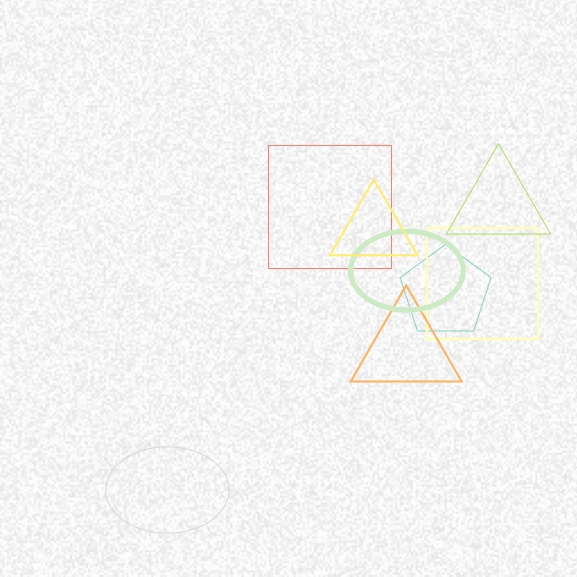[{"shape": "pentagon", "thickness": 0.5, "radius": 0.41, "center": [0.772, 0.493]}, {"shape": "square", "thickness": 1, "radius": 0.48, "center": [0.835, 0.508]}, {"shape": "square", "thickness": 0.5, "radius": 0.53, "center": [0.57, 0.641]}, {"shape": "triangle", "thickness": 1, "radius": 0.55, "center": [0.703, 0.394]}, {"shape": "triangle", "thickness": 0.5, "radius": 0.52, "center": [0.863, 0.646]}, {"shape": "oval", "thickness": 0.5, "radius": 0.53, "center": [0.29, 0.151]}, {"shape": "oval", "thickness": 2.5, "radius": 0.49, "center": [0.705, 0.53]}, {"shape": "triangle", "thickness": 1, "radius": 0.44, "center": [0.647, 0.601]}]